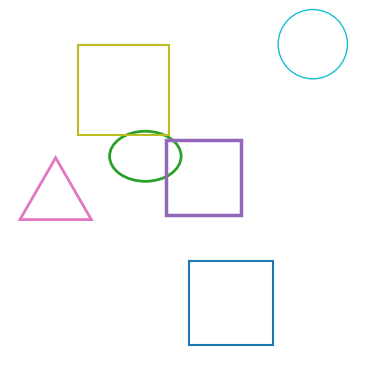[{"shape": "square", "thickness": 1.5, "radius": 0.55, "center": [0.599, 0.213]}, {"shape": "oval", "thickness": 2, "radius": 0.46, "center": [0.378, 0.594]}, {"shape": "square", "thickness": 2.5, "radius": 0.49, "center": [0.529, 0.538]}, {"shape": "triangle", "thickness": 2, "radius": 0.54, "center": [0.145, 0.483]}, {"shape": "square", "thickness": 1.5, "radius": 0.59, "center": [0.321, 0.767]}, {"shape": "circle", "thickness": 1, "radius": 0.45, "center": [0.812, 0.885]}]